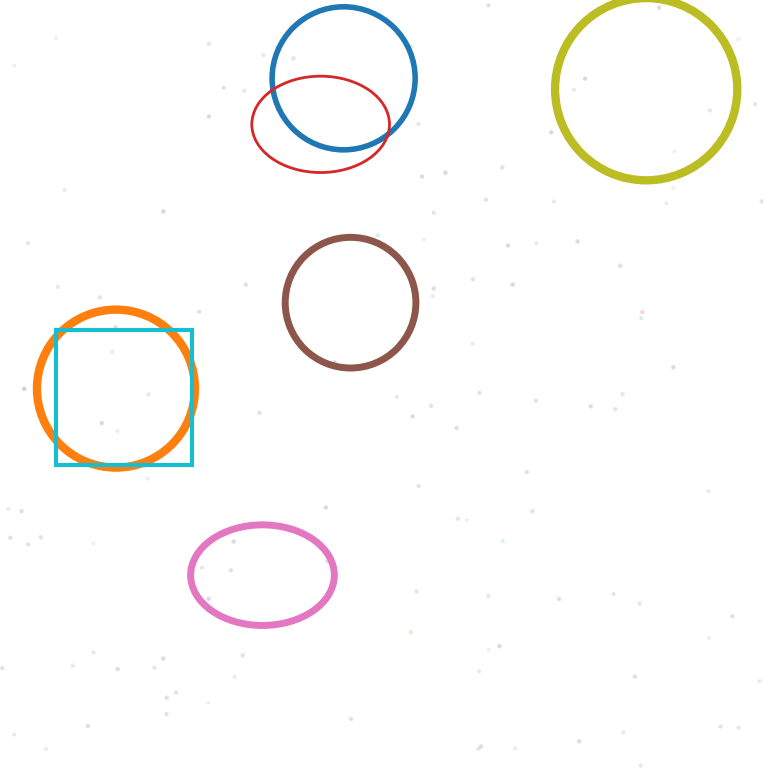[{"shape": "circle", "thickness": 2, "radius": 0.46, "center": [0.446, 0.898]}, {"shape": "circle", "thickness": 3, "radius": 0.51, "center": [0.151, 0.495]}, {"shape": "oval", "thickness": 1, "radius": 0.45, "center": [0.416, 0.839]}, {"shape": "circle", "thickness": 2.5, "radius": 0.42, "center": [0.455, 0.607]}, {"shape": "oval", "thickness": 2.5, "radius": 0.47, "center": [0.341, 0.253]}, {"shape": "circle", "thickness": 3, "radius": 0.59, "center": [0.839, 0.884]}, {"shape": "square", "thickness": 1.5, "radius": 0.44, "center": [0.161, 0.484]}]